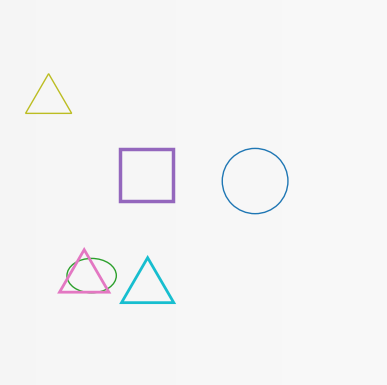[{"shape": "circle", "thickness": 1, "radius": 0.42, "center": [0.658, 0.53]}, {"shape": "oval", "thickness": 1, "radius": 0.32, "center": [0.237, 0.284]}, {"shape": "square", "thickness": 2.5, "radius": 0.34, "center": [0.378, 0.545]}, {"shape": "triangle", "thickness": 2, "radius": 0.37, "center": [0.217, 0.278]}, {"shape": "triangle", "thickness": 1, "radius": 0.34, "center": [0.125, 0.74]}, {"shape": "triangle", "thickness": 2, "radius": 0.39, "center": [0.381, 0.253]}]